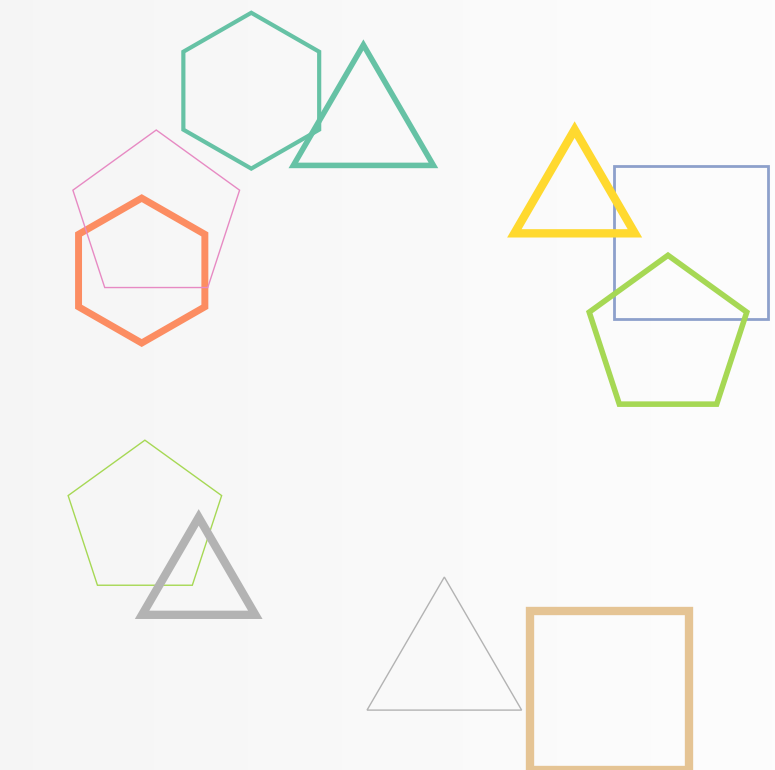[{"shape": "hexagon", "thickness": 1.5, "radius": 0.51, "center": [0.324, 0.882]}, {"shape": "triangle", "thickness": 2, "radius": 0.52, "center": [0.469, 0.837]}, {"shape": "hexagon", "thickness": 2.5, "radius": 0.47, "center": [0.183, 0.649]}, {"shape": "square", "thickness": 1, "radius": 0.5, "center": [0.892, 0.685]}, {"shape": "pentagon", "thickness": 0.5, "radius": 0.57, "center": [0.202, 0.718]}, {"shape": "pentagon", "thickness": 2, "radius": 0.53, "center": [0.862, 0.562]}, {"shape": "pentagon", "thickness": 0.5, "radius": 0.52, "center": [0.187, 0.324]}, {"shape": "triangle", "thickness": 3, "radius": 0.45, "center": [0.741, 0.742]}, {"shape": "square", "thickness": 3, "radius": 0.51, "center": [0.786, 0.103]}, {"shape": "triangle", "thickness": 0.5, "radius": 0.58, "center": [0.573, 0.135]}, {"shape": "triangle", "thickness": 3, "radius": 0.42, "center": [0.256, 0.244]}]